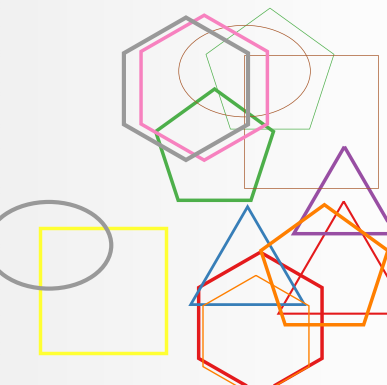[{"shape": "hexagon", "thickness": 2.5, "radius": 0.92, "center": [0.672, 0.161]}, {"shape": "triangle", "thickness": 1.5, "radius": 0.97, "center": [0.887, 0.282]}, {"shape": "triangle", "thickness": 2, "radius": 0.85, "center": [0.639, 0.294]}, {"shape": "pentagon", "thickness": 0.5, "radius": 0.87, "center": [0.697, 0.805]}, {"shape": "pentagon", "thickness": 2.5, "radius": 0.8, "center": [0.554, 0.609]}, {"shape": "triangle", "thickness": 2.5, "radius": 0.75, "center": [0.889, 0.468]}, {"shape": "pentagon", "thickness": 2.5, "radius": 0.86, "center": [0.837, 0.296]}, {"shape": "hexagon", "thickness": 1, "radius": 0.79, "center": [0.661, 0.127]}, {"shape": "square", "thickness": 2.5, "radius": 0.81, "center": [0.265, 0.244]}, {"shape": "oval", "thickness": 0.5, "radius": 0.85, "center": [0.631, 0.815]}, {"shape": "square", "thickness": 0.5, "radius": 0.86, "center": [0.803, 0.684]}, {"shape": "hexagon", "thickness": 2.5, "radius": 0.94, "center": [0.527, 0.772]}, {"shape": "hexagon", "thickness": 3, "radius": 0.92, "center": [0.48, 0.769]}, {"shape": "oval", "thickness": 3, "radius": 0.8, "center": [0.126, 0.363]}]